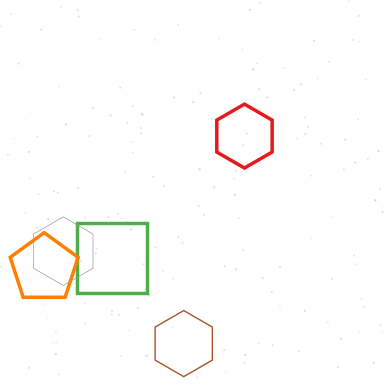[{"shape": "hexagon", "thickness": 2.5, "radius": 0.41, "center": [0.635, 0.647]}, {"shape": "square", "thickness": 2.5, "radius": 0.45, "center": [0.291, 0.33]}, {"shape": "pentagon", "thickness": 2.5, "radius": 0.46, "center": [0.115, 0.303]}, {"shape": "hexagon", "thickness": 1, "radius": 0.43, "center": [0.477, 0.108]}, {"shape": "hexagon", "thickness": 0.5, "radius": 0.44, "center": [0.164, 0.348]}]